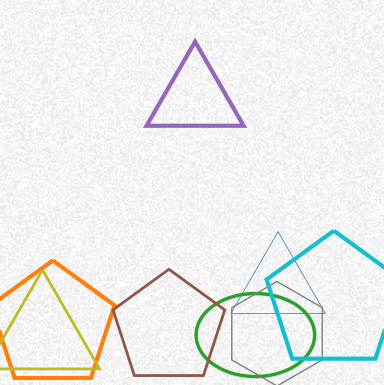[{"shape": "triangle", "thickness": 0.5, "radius": 0.71, "center": [0.722, 0.257]}, {"shape": "pentagon", "thickness": 3, "radius": 0.84, "center": [0.137, 0.155]}, {"shape": "oval", "thickness": 2.5, "radius": 0.77, "center": [0.663, 0.13]}, {"shape": "triangle", "thickness": 3, "radius": 0.73, "center": [0.507, 0.746]}, {"shape": "pentagon", "thickness": 2, "radius": 0.76, "center": [0.439, 0.148]}, {"shape": "hexagon", "thickness": 1, "radius": 0.68, "center": [0.72, 0.133]}, {"shape": "triangle", "thickness": 2, "radius": 0.86, "center": [0.11, 0.128]}, {"shape": "pentagon", "thickness": 3, "radius": 0.92, "center": [0.867, 0.217]}]